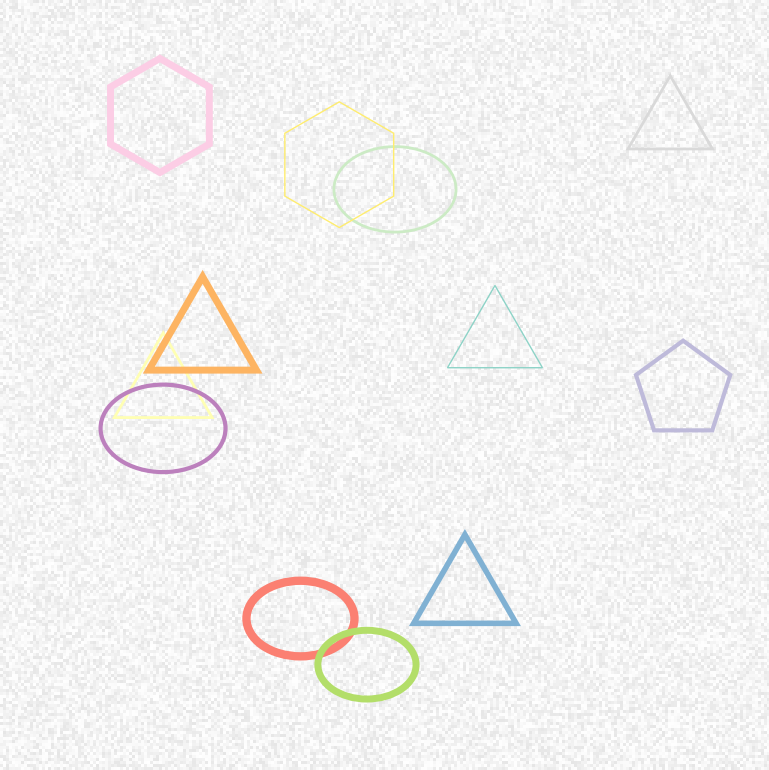[{"shape": "triangle", "thickness": 0.5, "radius": 0.36, "center": [0.643, 0.558]}, {"shape": "triangle", "thickness": 1, "radius": 0.37, "center": [0.212, 0.494]}, {"shape": "pentagon", "thickness": 1.5, "radius": 0.32, "center": [0.887, 0.493]}, {"shape": "oval", "thickness": 3, "radius": 0.35, "center": [0.39, 0.197]}, {"shape": "triangle", "thickness": 2, "radius": 0.38, "center": [0.604, 0.229]}, {"shape": "triangle", "thickness": 2.5, "radius": 0.4, "center": [0.263, 0.56]}, {"shape": "oval", "thickness": 2.5, "radius": 0.32, "center": [0.477, 0.137]}, {"shape": "hexagon", "thickness": 2.5, "radius": 0.37, "center": [0.208, 0.85]}, {"shape": "triangle", "thickness": 1, "radius": 0.32, "center": [0.87, 0.838]}, {"shape": "oval", "thickness": 1.5, "radius": 0.41, "center": [0.212, 0.444]}, {"shape": "oval", "thickness": 1, "radius": 0.4, "center": [0.513, 0.754]}, {"shape": "hexagon", "thickness": 0.5, "radius": 0.41, "center": [0.441, 0.786]}]